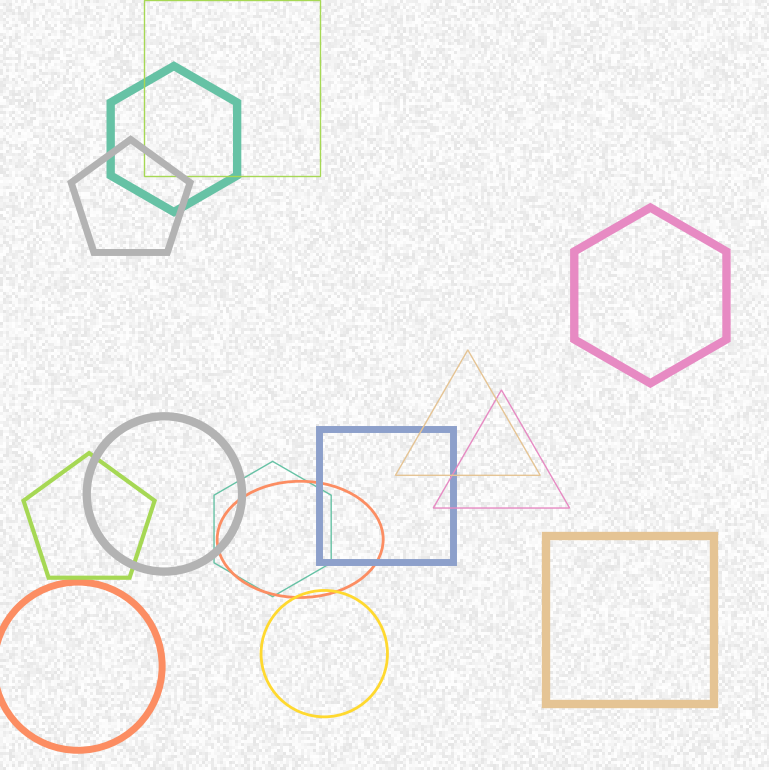[{"shape": "hexagon", "thickness": 0.5, "radius": 0.44, "center": [0.354, 0.313]}, {"shape": "hexagon", "thickness": 3, "radius": 0.47, "center": [0.226, 0.819]}, {"shape": "circle", "thickness": 2.5, "radius": 0.55, "center": [0.101, 0.135]}, {"shape": "oval", "thickness": 1, "radius": 0.54, "center": [0.39, 0.299]}, {"shape": "square", "thickness": 2.5, "radius": 0.43, "center": [0.501, 0.357]}, {"shape": "hexagon", "thickness": 3, "radius": 0.57, "center": [0.845, 0.616]}, {"shape": "triangle", "thickness": 0.5, "radius": 0.51, "center": [0.651, 0.391]}, {"shape": "pentagon", "thickness": 1.5, "radius": 0.45, "center": [0.116, 0.322]}, {"shape": "square", "thickness": 0.5, "radius": 0.57, "center": [0.301, 0.886]}, {"shape": "circle", "thickness": 1, "radius": 0.41, "center": [0.421, 0.151]}, {"shape": "square", "thickness": 3, "radius": 0.55, "center": [0.819, 0.194]}, {"shape": "triangle", "thickness": 0.5, "radius": 0.54, "center": [0.608, 0.437]}, {"shape": "circle", "thickness": 3, "radius": 0.5, "center": [0.214, 0.359]}, {"shape": "pentagon", "thickness": 2.5, "radius": 0.41, "center": [0.17, 0.738]}]